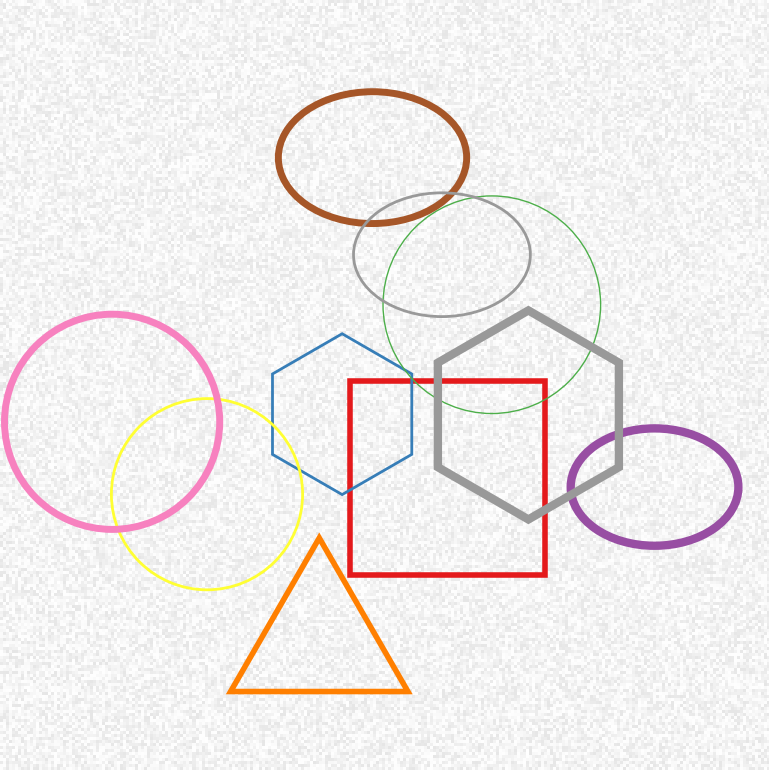[{"shape": "square", "thickness": 2, "radius": 0.63, "center": [0.581, 0.379]}, {"shape": "hexagon", "thickness": 1, "radius": 0.52, "center": [0.444, 0.462]}, {"shape": "circle", "thickness": 0.5, "radius": 0.71, "center": [0.639, 0.604]}, {"shape": "oval", "thickness": 3, "radius": 0.54, "center": [0.85, 0.367]}, {"shape": "triangle", "thickness": 2, "radius": 0.66, "center": [0.415, 0.168]}, {"shape": "circle", "thickness": 1, "radius": 0.62, "center": [0.269, 0.358]}, {"shape": "oval", "thickness": 2.5, "radius": 0.61, "center": [0.484, 0.795]}, {"shape": "circle", "thickness": 2.5, "radius": 0.7, "center": [0.146, 0.452]}, {"shape": "hexagon", "thickness": 3, "radius": 0.68, "center": [0.686, 0.461]}, {"shape": "oval", "thickness": 1, "radius": 0.57, "center": [0.574, 0.669]}]